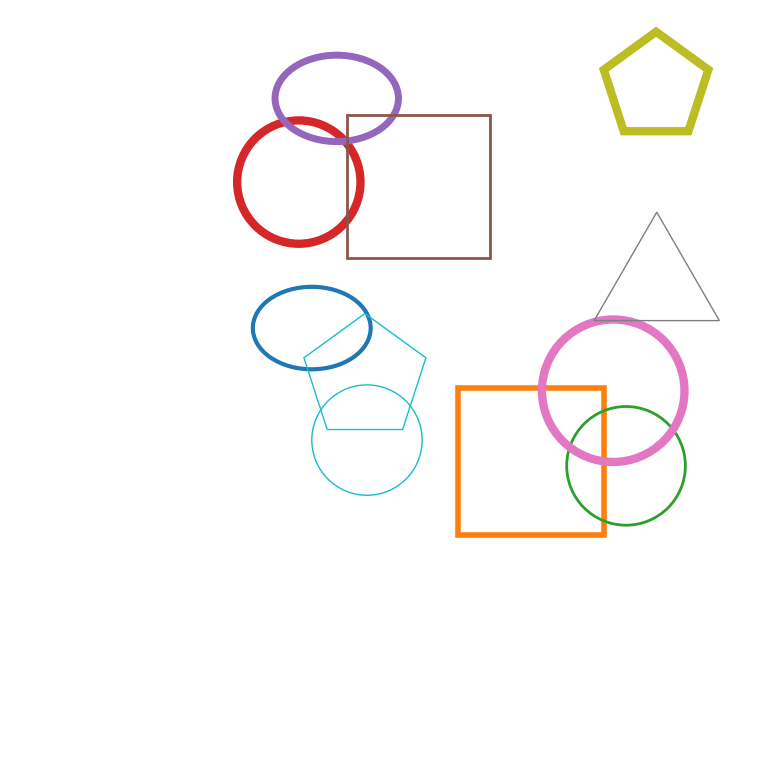[{"shape": "oval", "thickness": 1.5, "radius": 0.38, "center": [0.405, 0.574]}, {"shape": "square", "thickness": 2, "radius": 0.48, "center": [0.69, 0.401]}, {"shape": "circle", "thickness": 1, "radius": 0.39, "center": [0.813, 0.395]}, {"shape": "circle", "thickness": 3, "radius": 0.4, "center": [0.388, 0.764]}, {"shape": "oval", "thickness": 2.5, "radius": 0.4, "center": [0.437, 0.872]}, {"shape": "square", "thickness": 1, "radius": 0.46, "center": [0.543, 0.757]}, {"shape": "circle", "thickness": 3, "radius": 0.46, "center": [0.796, 0.493]}, {"shape": "triangle", "thickness": 0.5, "radius": 0.47, "center": [0.853, 0.631]}, {"shape": "pentagon", "thickness": 3, "radius": 0.36, "center": [0.852, 0.887]}, {"shape": "pentagon", "thickness": 0.5, "radius": 0.42, "center": [0.474, 0.51]}, {"shape": "circle", "thickness": 0.5, "radius": 0.36, "center": [0.477, 0.428]}]